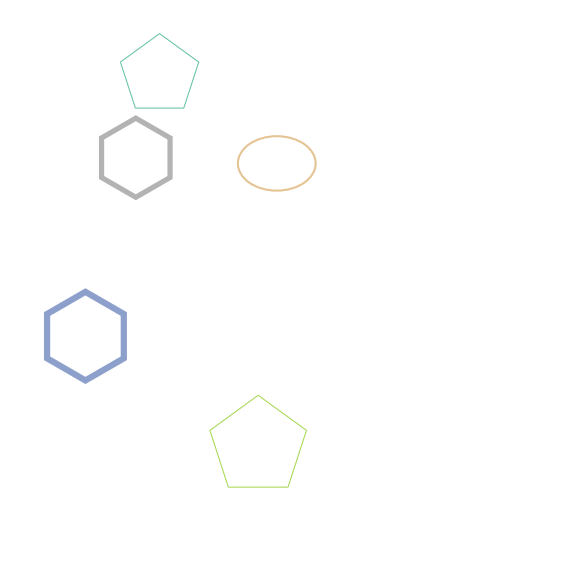[{"shape": "pentagon", "thickness": 0.5, "radius": 0.36, "center": [0.276, 0.87]}, {"shape": "hexagon", "thickness": 3, "radius": 0.38, "center": [0.148, 0.417]}, {"shape": "pentagon", "thickness": 0.5, "radius": 0.44, "center": [0.447, 0.227]}, {"shape": "oval", "thickness": 1, "radius": 0.34, "center": [0.479, 0.716]}, {"shape": "hexagon", "thickness": 2.5, "radius": 0.34, "center": [0.235, 0.726]}]